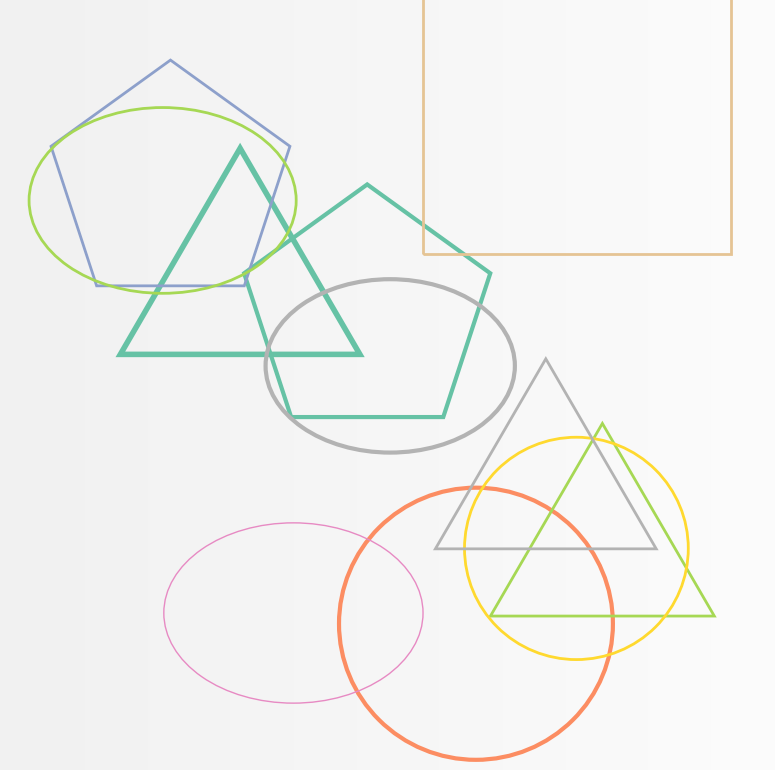[{"shape": "triangle", "thickness": 2, "radius": 0.89, "center": [0.31, 0.629]}, {"shape": "pentagon", "thickness": 1.5, "radius": 0.83, "center": [0.474, 0.593]}, {"shape": "circle", "thickness": 1.5, "radius": 0.88, "center": [0.614, 0.19]}, {"shape": "pentagon", "thickness": 1, "radius": 0.81, "center": [0.22, 0.76]}, {"shape": "oval", "thickness": 0.5, "radius": 0.84, "center": [0.379, 0.204]}, {"shape": "oval", "thickness": 1, "radius": 0.86, "center": [0.21, 0.74]}, {"shape": "triangle", "thickness": 1, "radius": 0.83, "center": [0.777, 0.283]}, {"shape": "circle", "thickness": 1, "radius": 0.72, "center": [0.744, 0.288]}, {"shape": "square", "thickness": 1, "radius": 0.99, "center": [0.744, 0.869]}, {"shape": "triangle", "thickness": 1, "radius": 0.82, "center": [0.704, 0.369]}, {"shape": "oval", "thickness": 1.5, "radius": 0.8, "center": [0.504, 0.525]}]